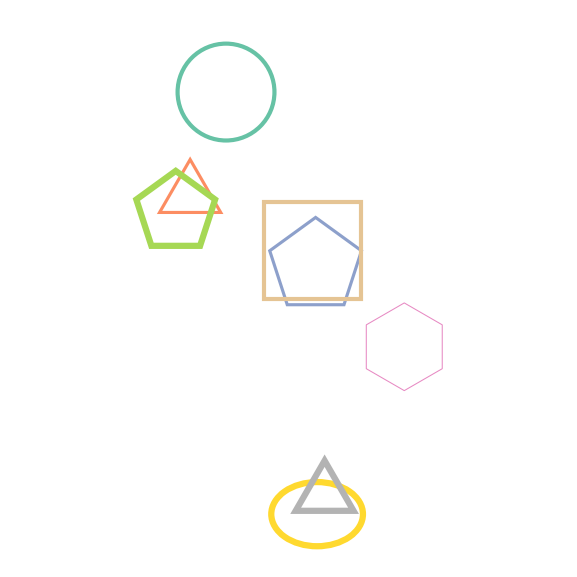[{"shape": "circle", "thickness": 2, "radius": 0.42, "center": [0.391, 0.84]}, {"shape": "triangle", "thickness": 1.5, "radius": 0.31, "center": [0.329, 0.662]}, {"shape": "pentagon", "thickness": 1.5, "radius": 0.42, "center": [0.547, 0.539]}, {"shape": "hexagon", "thickness": 0.5, "radius": 0.38, "center": [0.7, 0.399]}, {"shape": "pentagon", "thickness": 3, "radius": 0.36, "center": [0.304, 0.631]}, {"shape": "oval", "thickness": 3, "radius": 0.4, "center": [0.549, 0.109]}, {"shape": "square", "thickness": 2, "radius": 0.42, "center": [0.541, 0.565]}, {"shape": "triangle", "thickness": 3, "radius": 0.29, "center": [0.562, 0.144]}]